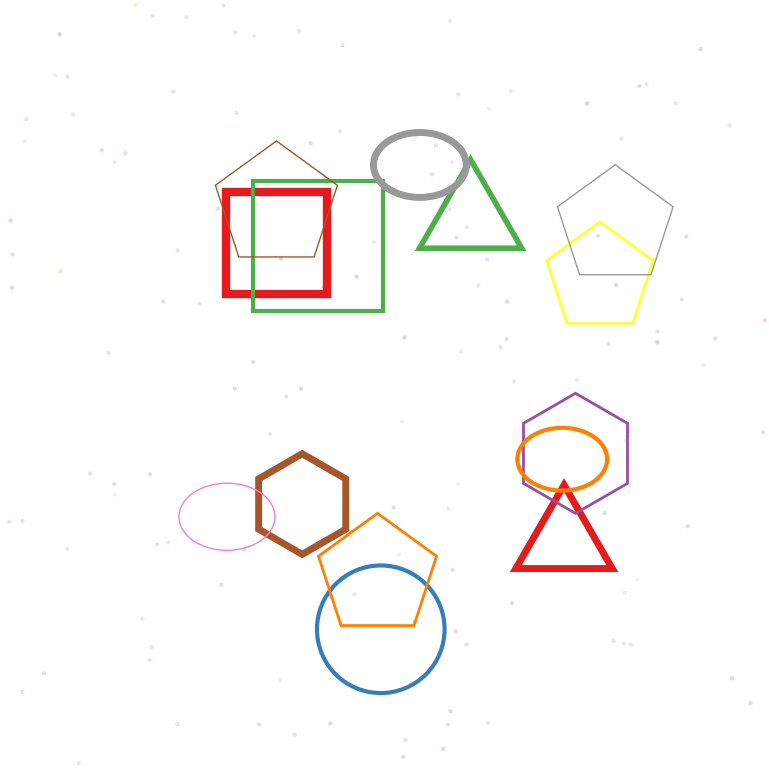[{"shape": "triangle", "thickness": 2.5, "radius": 0.36, "center": [0.733, 0.298]}, {"shape": "square", "thickness": 3, "radius": 0.33, "center": [0.359, 0.685]}, {"shape": "circle", "thickness": 1.5, "radius": 0.41, "center": [0.495, 0.183]}, {"shape": "triangle", "thickness": 2, "radius": 0.38, "center": [0.611, 0.716]}, {"shape": "square", "thickness": 1.5, "radius": 0.42, "center": [0.413, 0.68]}, {"shape": "hexagon", "thickness": 1, "radius": 0.39, "center": [0.747, 0.411]}, {"shape": "oval", "thickness": 1.5, "radius": 0.29, "center": [0.73, 0.404]}, {"shape": "pentagon", "thickness": 1, "radius": 0.4, "center": [0.49, 0.253]}, {"shape": "pentagon", "thickness": 1, "radius": 0.36, "center": [0.779, 0.639]}, {"shape": "hexagon", "thickness": 2.5, "radius": 0.33, "center": [0.392, 0.345]}, {"shape": "pentagon", "thickness": 0.5, "radius": 0.42, "center": [0.359, 0.734]}, {"shape": "oval", "thickness": 0.5, "radius": 0.31, "center": [0.295, 0.329]}, {"shape": "pentagon", "thickness": 0.5, "radius": 0.39, "center": [0.799, 0.707]}, {"shape": "oval", "thickness": 2.5, "radius": 0.3, "center": [0.545, 0.786]}]